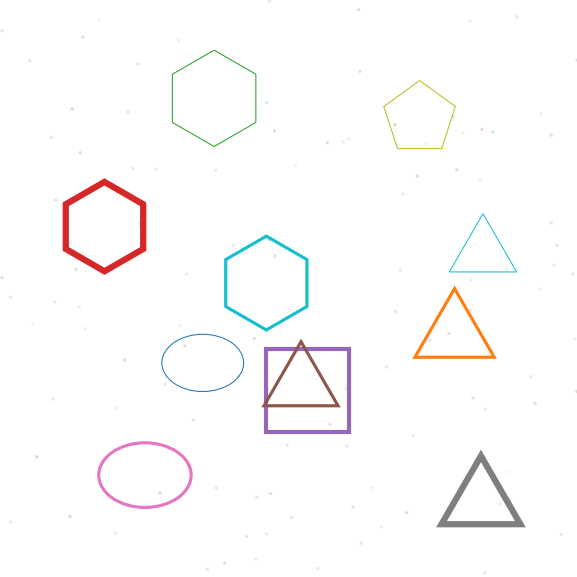[{"shape": "oval", "thickness": 0.5, "radius": 0.35, "center": [0.351, 0.371]}, {"shape": "triangle", "thickness": 1.5, "radius": 0.4, "center": [0.787, 0.42]}, {"shape": "hexagon", "thickness": 0.5, "radius": 0.42, "center": [0.371, 0.829]}, {"shape": "hexagon", "thickness": 3, "radius": 0.39, "center": [0.181, 0.607]}, {"shape": "square", "thickness": 2, "radius": 0.36, "center": [0.532, 0.324]}, {"shape": "triangle", "thickness": 1.5, "radius": 0.37, "center": [0.521, 0.333]}, {"shape": "oval", "thickness": 1.5, "radius": 0.4, "center": [0.251, 0.176]}, {"shape": "triangle", "thickness": 3, "radius": 0.39, "center": [0.833, 0.131]}, {"shape": "pentagon", "thickness": 0.5, "radius": 0.33, "center": [0.727, 0.795]}, {"shape": "hexagon", "thickness": 1.5, "radius": 0.41, "center": [0.461, 0.509]}, {"shape": "triangle", "thickness": 0.5, "radius": 0.34, "center": [0.836, 0.562]}]